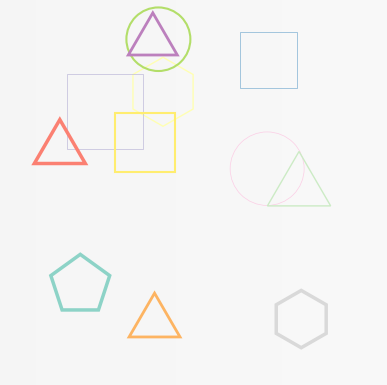[{"shape": "pentagon", "thickness": 2.5, "radius": 0.4, "center": [0.207, 0.259]}, {"shape": "hexagon", "thickness": 1, "radius": 0.45, "center": [0.421, 0.762]}, {"shape": "square", "thickness": 0.5, "radius": 0.49, "center": [0.27, 0.71]}, {"shape": "triangle", "thickness": 2.5, "radius": 0.38, "center": [0.154, 0.613]}, {"shape": "square", "thickness": 0.5, "radius": 0.37, "center": [0.694, 0.844]}, {"shape": "triangle", "thickness": 2, "radius": 0.38, "center": [0.399, 0.163]}, {"shape": "circle", "thickness": 1.5, "radius": 0.41, "center": [0.409, 0.898]}, {"shape": "circle", "thickness": 0.5, "radius": 0.48, "center": [0.689, 0.562]}, {"shape": "hexagon", "thickness": 2.5, "radius": 0.37, "center": [0.777, 0.171]}, {"shape": "triangle", "thickness": 2, "radius": 0.36, "center": [0.394, 0.894]}, {"shape": "triangle", "thickness": 1, "radius": 0.47, "center": [0.772, 0.512]}, {"shape": "square", "thickness": 1.5, "radius": 0.39, "center": [0.375, 0.63]}]